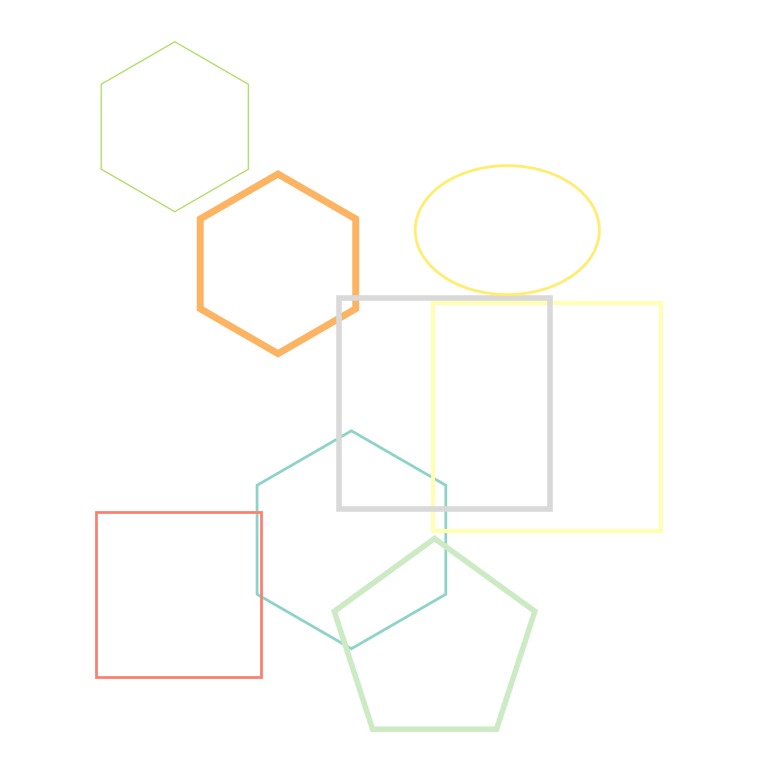[{"shape": "hexagon", "thickness": 1, "radius": 0.71, "center": [0.456, 0.299]}, {"shape": "square", "thickness": 1.5, "radius": 0.74, "center": [0.71, 0.459]}, {"shape": "square", "thickness": 1, "radius": 0.54, "center": [0.231, 0.228]}, {"shape": "hexagon", "thickness": 2.5, "radius": 0.58, "center": [0.361, 0.657]}, {"shape": "hexagon", "thickness": 0.5, "radius": 0.55, "center": [0.227, 0.835]}, {"shape": "square", "thickness": 2, "radius": 0.68, "center": [0.577, 0.476]}, {"shape": "pentagon", "thickness": 2, "radius": 0.68, "center": [0.564, 0.164]}, {"shape": "oval", "thickness": 1, "radius": 0.6, "center": [0.659, 0.701]}]